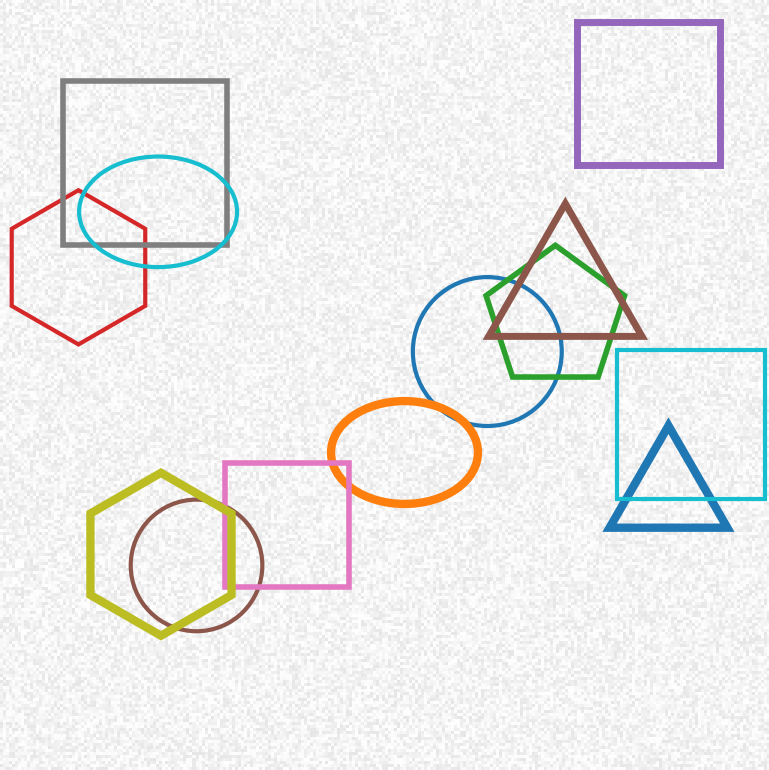[{"shape": "triangle", "thickness": 3, "radius": 0.44, "center": [0.868, 0.359]}, {"shape": "circle", "thickness": 1.5, "radius": 0.48, "center": [0.633, 0.543]}, {"shape": "oval", "thickness": 3, "radius": 0.48, "center": [0.525, 0.412]}, {"shape": "pentagon", "thickness": 2, "radius": 0.47, "center": [0.721, 0.587]}, {"shape": "hexagon", "thickness": 1.5, "radius": 0.5, "center": [0.102, 0.653]}, {"shape": "square", "thickness": 2.5, "radius": 0.46, "center": [0.842, 0.878]}, {"shape": "circle", "thickness": 1.5, "radius": 0.43, "center": [0.255, 0.266]}, {"shape": "triangle", "thickness": 2.5, "radius": 0.57, "center": [0.734, 0.621]}, {"shape": "square", "thickness": 2, "radius": 0.4, "center": [0.373, 0.318]}, {"shape": "square", "thickness": 2, "radius": 0.53, "center": [0.189, 0.788]}, {"shape": "hexagon", "thickness": 3, "radius": 0.53, "center": [0.209, 0.28]}, {"shape": "square", "thickness": 1.5, "radius": 0.48, "center": [0.897, 0.449]}, {"shape": "oval", "thickness": 1.5, "radius": 0.51, "center": [0.205, 0.725]}]